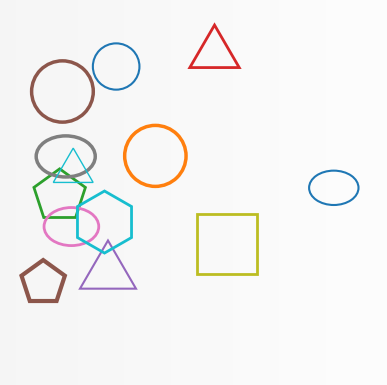[{"shape": "oval", "thickness": 1.5, "radius": 0.32, "center": [0.861, 0.512]}, {"shape": "circle", "thickness": 1.5, "radius": 0.3, "center": [0.3, 0.827]}, {"shape": "circle", "thickness": 2.5, "radius": 0.4, "center": [0.401, 0.595]}, {"shape": "pentagon", "thickness": 2, "radius": 0.35, "center": [0.154, 0.492]}, {"shape": "triangle", "thickness": 2, "radius": 0.37, "center": [0.554, 0.861]}, {"shape": "triangle", "thickness": 1.5, "radius": 0.42, "center": [0.279, 0.292]}, {"shape": "circle", "thickness": 2.5, "radius": 0.4, "center": [0.161, 0.762]}, {"shape": "pentagon", "thickness": 3, "radius": 0.29, "center": [0.111, 0.266]}, {"shape": "oval", "thickness": 2, "radius": 0.35, "center": [0.184, 0.412]}, {"shape": "oval", "thickness": 2.5, "radius": 0.38, "center": [0.17, 0.594]}, {"shape": "square", "thickness": 2, "radius": 0.39, "center": [0.586, 0.367]}, {"shape": "hexagon", "thickness": 2, "radius": 0.4, "center": [0.27, 0.423]}, {"shape": "triangle", "thickness": 1, "radius": 0.3, "center": [0.189, 0.556]}]